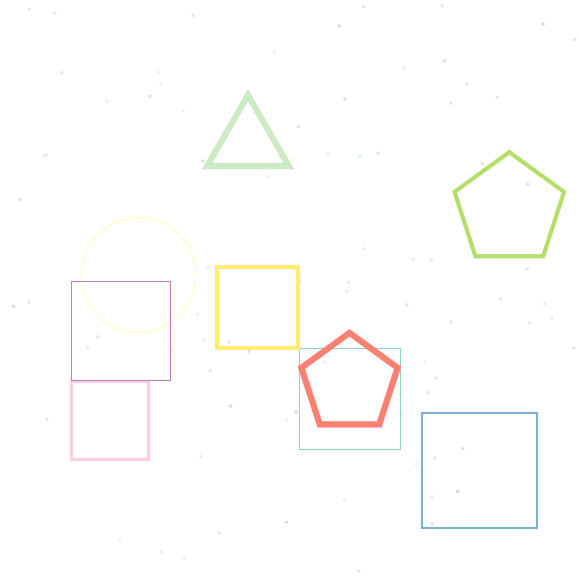[{"shape": "square", "thickness": 0.5, "radius": 0.44, "center": [0.605, 0.309]}, {"shape": "circle", "thickness": 0.5, "radius": 0.5, "center": [0.24, 0.523]}, {"shape": "pentagon", "thickness": 3, "radius": 0.44, "center": [0.605, 0.335]}, {"shape": "square", "thickness": 1, "radius": 0.5, "center": [0.831, 0.185]}, {"shape": "pentagon", "thickness": 2, "radius": 0.5, "center": [0.882, 0.636]}, {"shape": "square", "thickness": 1.5, "radius": 0.33, "center": [0.19, 0.272]}, {"shape": "square", "thickness": 0.5, "radius": 0.43, "center": [0.209, 0.427]}, {"shape": "triangle", "thickness": 3, "radius": 0.41, "center": [0.429, 0.753]}, {"shape": "square", "thickness": 2, "radius": 0.35, "center": [0.446, 0.467]}]